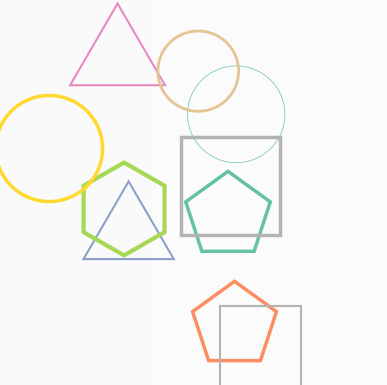[{"shape": "pentagon", "thickness": 2.5, "radius": 0.57, "center": [0.588, 0.44]}, {"shape": "circle", "thickness": 0.5, "radius": 0.63, "center": [0.61, 0.703]}, {"shape": "pentagon", "thickness": 2.5, "radius": 0.57, "center": [0.605, 0.155]}, {"shape": "triangle", "thickness": 1.5, "radius": 0.67, "center": [0.332, 0.394]}, {"shape": "triangle", "thickness": 1.5, "radius": 0.71, "center": [0.303, 0.849]}, {"shape": "hexagon", "thickness": 3, "radius": 0.6, "center": [0.32, 0.457]}, {"shape": "circle", "thickness": 2.5, "radius": 0.69, "center": [0.127, 0.614]}, {"shape": "circle", "thickness": 2, "radius": 0.52, "center": [0.512, 0.815]}, {"shape": "square", "thickness": 1.5, "radius": 0.53, "center": [0.672, 0.101]}, {"shape": "square", "thickness": 2.5, "radius": 0.64, "center": [0.594, 0.518]}]